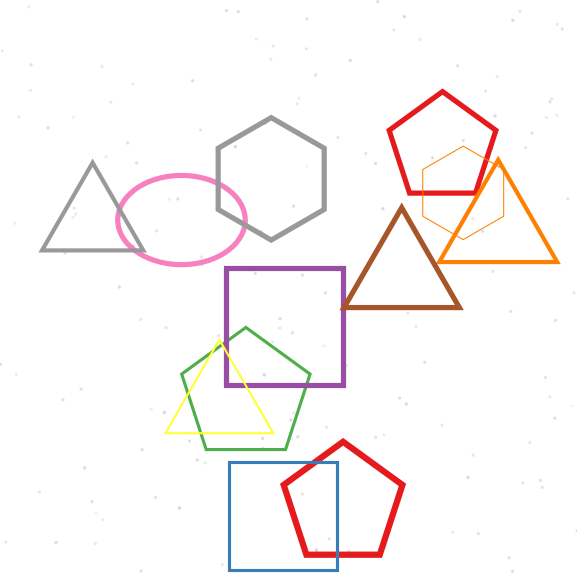[{"shape": "pentagon", "thickness": 2.5, "radius": 0.49, "center": [0.766, 0.743]}, {"shape": "pentagon", "thickness": 3, "radius": 0.54, "center": [0.594, 0.126]}, {"shape": "square", "thickness": 1.5, "radius": 0.47, "center": [0.489, 0.106]}, {"shape": "pentagon", "thickness": 1.5, "radius": 0.58, "center": [0.426, 0.315]}, {"shape": "square", "thickness": 2.5, "radius": 0.51, "center": [0.493, 0.433]}, {"shape": "triangle", "thickness": 2, "radius": 0.59, "center": [0.863, 0.604]}, {"shape": "hexagon", "thickness": 0.5, "radius": 0.4, "center": [0.802, 0.665]}, {"shape": "triangle", "thickness": 1, "radius": 0.54, "center": [0.38, 0.303]}, {"shape": "triangle", "thickness": 2.5, "radius": 0.58, "center": [0.696, 0.524]}, {"shape": "oval", "thickness": 2.5, "radius": 0.55, "center": [0.314, 0.618]}, {"shape": "triangle", "thickness": 2, "radius": 0.51, "center": [0.16, 0.616]}, {"shape": "hexagon", "thickness": 2.5, "radius": 0.53, "center": [0.47, 0.689]}]